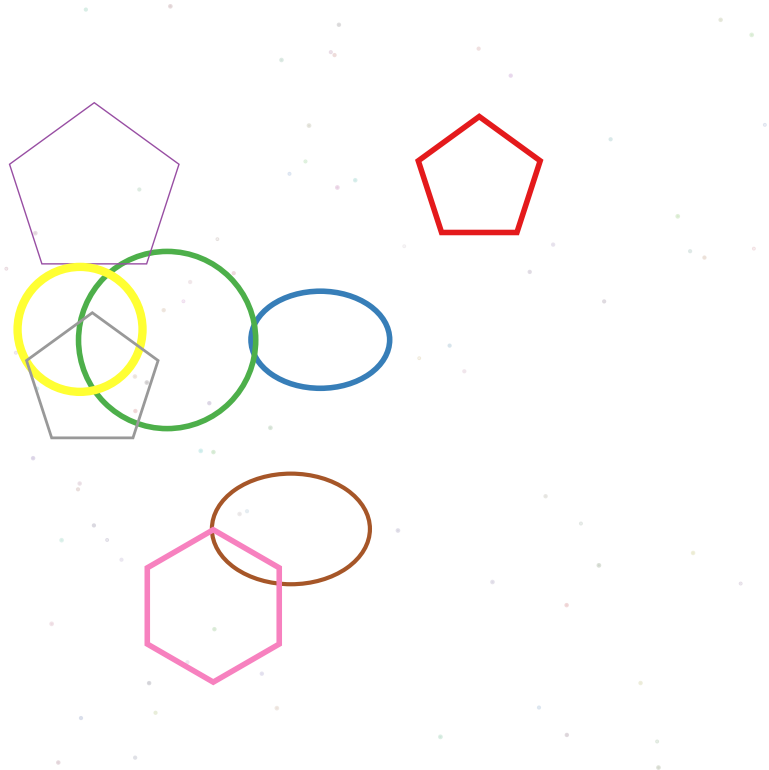[{"shape": "pentagon", "thickness": 2, "radius": 0.42, "center": [0.622, 0.765]}, {"shape": "oval", "thickness": 2, "radius": 0.45, "center": [0.416, 0.559]}, {"shape": "circle", "thickness": 2, "radius": 0.58, "center": [0.217, 0.558]}, {"shape": "pentagon", "thickness": 0.5, "radius": 0.58, "center": [0.122, 0.751]}, {"shape": "circle", "thickness": 3, "radius": 0.41, "center": [0.104, 0.572]}, {"shape": "oval", "thickness": 1.5, "radius": 0.51, "center": [0.378, 0.313]}, {"shape": "hexagon", "thickness": 2, "radius": 0.49, "center": [0.277, 0.213]}, {"shape": "pentagon", "thickness": 1, "radius": 0.45, "center": [0.12, 0.504]}]